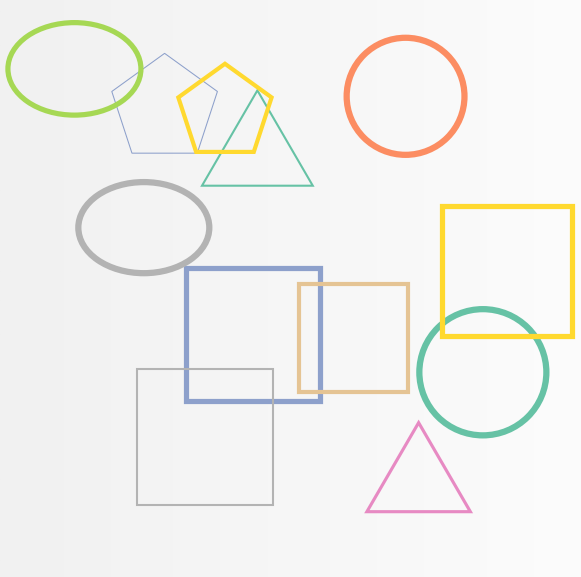[{"shape": "triangle", "thickness": 1, "radius": 0.55, "center": [0.443, 0.733]}, {"shape": "circle", "thickness": 3, "radius": 0.55, "center": [0.831, 0.355]}, {"shape": "circle", "thickness": 3, "radius": 0.51, "center": [0.698, 0.832]}, {"shape": "square", "thickness": 2.5, "radius": 0.58, "center": [0.435, 0.42]}, {"shape": "pentagon", "thickness": 0.5, "radius": 0.48, "center": [0.283, 0.811]}, {"shape": "triangle", "thickness": 1.5, "radius": 0.51, "center": [0.72, 0.164]}, {"shape": "oval", "thickness": 2.5, "radius": 0.57, "center": [0.128, 0.88]}, {"shape": "pentagon", "thickness": 2, "radius": 0.42, "center": [0.387, 0.804]}, {"shape": "square", "thickness": 2.5, "radius": 0.56, "center": [0.872, 0.53]}, {"shape": "square", "thickness": 2, "radius": 0.47, "center": [0.608, 0.414]}, {"shape": "oval", "thickness": 3, "radius": 0.56, "center": [0.247, 0.605]}, {"shape": "square", "thickness": 1, "radius": 0.59, "center": [0.353, 0.243]}]